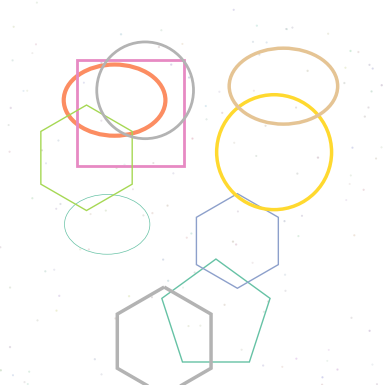[{"shape": "pentagon", "thickness": 1, "radius": 0.74, "center": [0.561, 0.179]}, {"shape": "oval", "thickness": 0.5, "radius": 0.55, "center": [0.278, 0.417]}, {"shape": "oval", "thickness": 3, "radius": 0.66, "center": [0.298, 0.74]}, {"shape": "hexagon", "thickness": 1, "radius": 0.61, "center": [0.617, 0.374]}, {"shape": "square", "thickness": 2, "radius": 0.69, "center": [0.339, 0.707]}, {"shape": "hexagon", "thickness": 1, "radius": 0.68, "center": [0.225, 0.59]}, {"shape": "circle", "thickness": 2.5, "radius": 0.75, "center": [0.712, 0.605]}, {"shape": "oval", "thickness": 2.5, "radius": 0.7, "center": [0.736, 0.776]}, {"shape": "circle", "thickness": 2, "radius": 0.63, "center": [0.377, 0.765]}, {"shape": "hexagon", "thickness": 2.5, "radius": 0.7, "center": [0.426, 0.114]}]